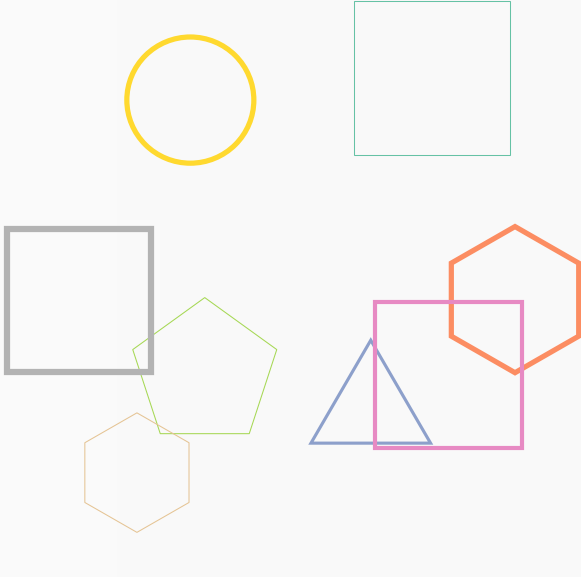[{"shape": "square", "thickness": 0.5, "radius": 0.67, "center": [0.744, 0.864]}, {"shape": "hexagon", "thickness": 2.5, "radius": 0.63, "center": [0.886, 0.48]}, {"shape": "triangle", "thickness": 1.5, "radius": 0.59, "center": [0.638, 0.291]}, {"shape": "square", "thickness": 2, "radius": 0.63, "center": [0.772, 0.35]}, {"shape": "pentagon", "thickness": 0.5, "radius": 0.65, "center": [0.352, 0.354]}, {"shape": "circle", "thickness": 2.5, "radius": 0.55, "center": [0.327, 0.826]}, {"shape": "hexagon", "thickness": 0.5, "radius": 0.52, "center": [0.236, 0.181]}, {"shape": "square", "thickness": 3, "radius": 0.62, "center": [0.136, 0.479]}]